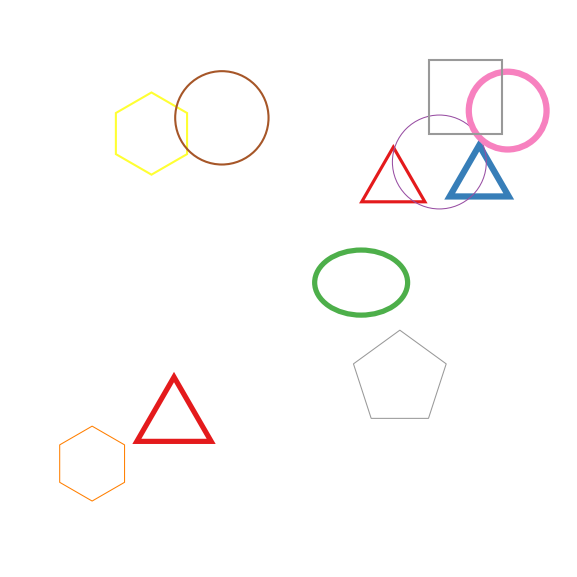[{"shape": "triangle", "thickness": 1.5, "radius": 0.32, "center": [0.681, 0.681]}, {"shape": "triangle", "thickness": 2.5, "radius": 0.37, "center": [0.301, 0.272]}, {"shape": "triangle", "thickness": 3, "radius": 0.3, "center": [0.83, 0.688]}, {"shape": "oval", "thickness": 2.5, "radius": 0.4, "center": [0.625, 0.51]}, {"shape": "circle", "thickness": 0.5, "radius": 0.41, "center": [0.761, 0.719]}, {"shape": "hexagon", "thickness": 0.5, "radius": 0.32, "center": [0.16, 0.196]}, {"shape": "hexagon", "thickness": 1, "radius": 0.36, "center": [0.262, 0.768]}, {"shape": "circle", "thickness": 1, "radius": 0.4, "center": [0.384, 0.795]}, {"shape": "circle", "thickness": 3, "radius": 0.34, "center": [0.879, 0.808]}, {"shape": "pentagon", "thickness": 0.5, "radius": 0.42, "center": [0.692, 0.343]}, {"shape": "square", "thickness": 1, "radius": 0.32, "center": [0.806, 0.831]}]